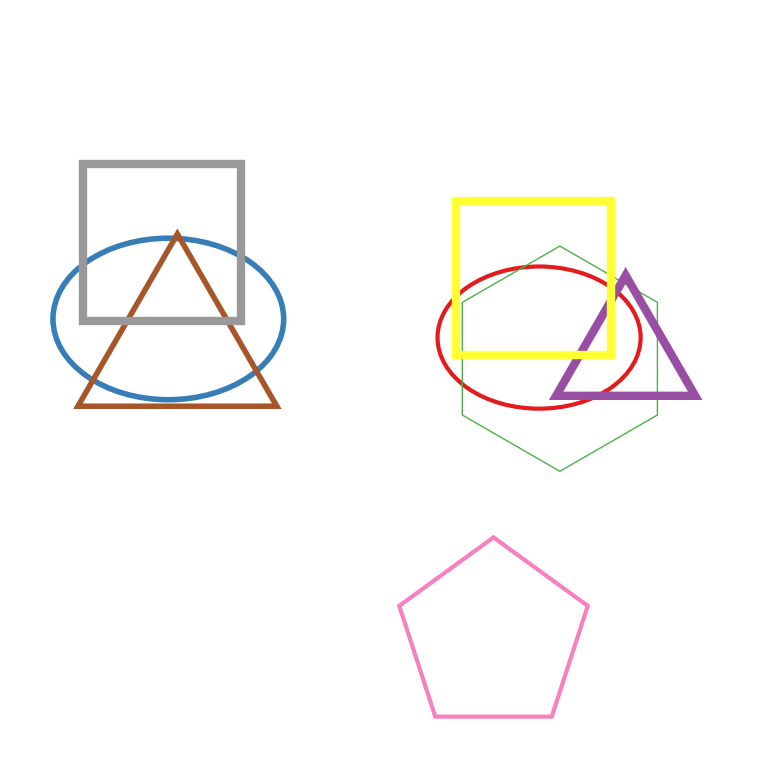[{"shape": "oval", "thickness": 1.5, "radius": 0.66, "center": [0.7, 0.562]}, {"shape": "oval", "thickness": 2, "radius": 0.75, "center": [0.219, 0.586]}, {"shape": "hexagon", "thickness": 0.5, "radius": 0.73, "center": [0.727, 0.534]}, {"shape": "triangle", "thickness": 3, "radius": 0.52, "center": [0.813, 0.538]}, {"shape": "square", "thickness": 3, "radius": 0.5, "center": [0.693, 0.639]}, {"shape": "triangle", "thickness": 2, "radius": 0.75, "center": [0.23, 0.547]}, {"shape": "pentagon", "thickness": 1.5, "radius": 0.64, "center": [0.641, 0.173]}, {"shape": "square", "thickness": 3, "radius": 0.51, "center": [0.211, 0.685]}]